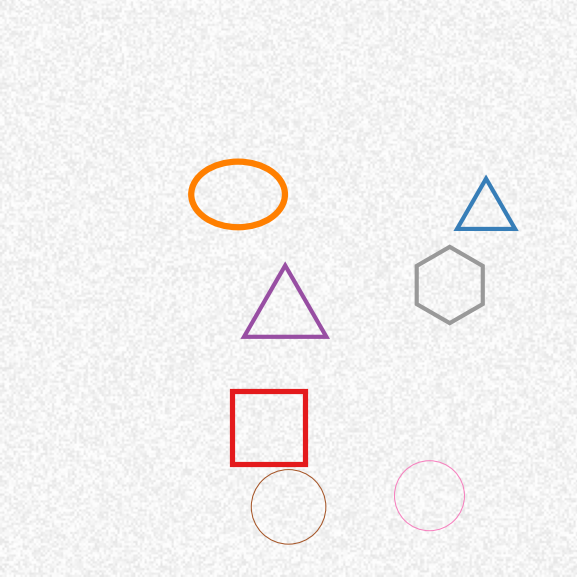[{"shape": "square", "thickness": 2.5, "radius": 0.31, "center": [0.465, 0.259]}, {"shape": "triangle", "thickness": 2, "radius": 0.29, "center": [0.842, 0.632]}, {"shape": "triangle", "thickness": 2, "radius": 0.41, "center": [0.494, 0.457]}, {"shape": "oval", "thickness": 3, "radius": 0.41, "center": [0.412, 0.662]}, {"shape": "circle", "thickness": 0.5, "radius": 0.32, "center": [0.5, 0.121]}, {"shape": "circle", "thickness": 0.5, "radius": 0.3, "center": [0.744, 0.141]}, {"shape": "hexagon", "thickness": 2, "radius": 0.33, "center": [0.779, 0.506]}]